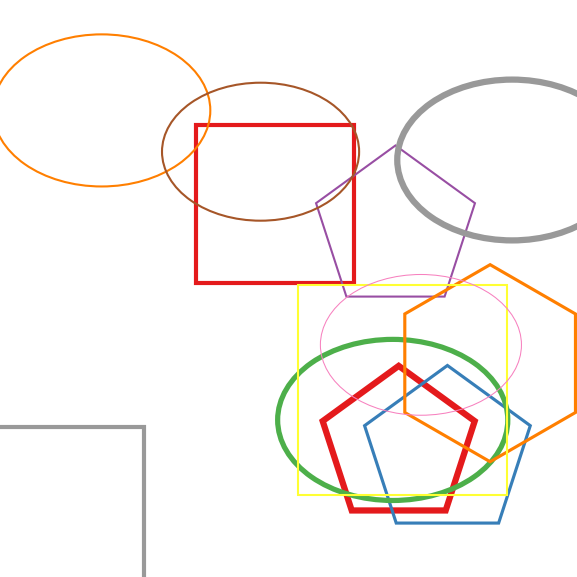[{"shape": "square", "thickness": 2, "radius": 0.68, "center": [0.476, 0.646]}, {"shape": "pentagon", "thickness": 3, "radius": 0.69, "center": [0.69, 0.227]}, {"shape": "pentagon", "thickness": 1.5, "radius": 0.75, "center": [0.775, 0.215]}, {"shape": "oval", "thickness": 2.5, "radius": 1.0, "center": [0.68, 0.272]}, {"shape": "pentagon", "thickness": 1, "radius": 0.72, "center": [0.685, 0.603]}, {"shape": "oval", "thickness": 1, "radius": 0.94, "center": [0.176, 0.808]}, {"shape": "hexagon", "thickness": 1.5, "radius": 0.85, "center": [0.849, 0.37]}, {"shape": "square", "thickness": 1, "radius": 0.91, "center": [0.697, 0.324]}, {"shape": "oval", "thickness": 1, "radius": 0.85, "center": [0.451, 0.736]}, {"shape": "oval", "thickness": 0.5, "radius": 0.87, "center": [0.729, 0.402]}, {"shape": "square", "thickness": 2, "radius": 0.74, "center": [0.101, 0.112]}, {"shape": "oval", "thickness": 3, "radius": 0.99, "center": [0.887, 0.722]}]